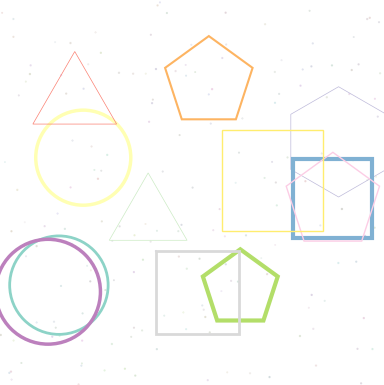[{"shape": "circle", "thickness": 2, "radius": 0.64, "center": [0.153, 0.259]}, {"shape": "circle", "thickness": 2.5, "radius": 0.62, "center": [0.216, 0.59]}, {"shape": "hexagon", "thickness": 0.5, "radius": 0.72, "center": [0.879, 0.632]}, {"shape": "triangle", "thickness": 0.5, "radius": 0.63, "center": [0.194, 0.741]}, {"shape": "square", "thickness": 3, "radius": 0.51, "center": [0.865, 0.484]}, {"shape": "pentagon", "thickness": 1.5, "radius": 0.6, "center": [0.542, 0.787]}, {"shape": "pentagon", "thickness": 3, "radius": 0.51, "center": [0.624, 0.25]}, {"shape": "pentagon", "thickness": 1, "radius": 0.64, "center": [0.865, 0.477]}, {"shape": "square", "thickness": 2, "radius": 0.54, "center": [0.512, 0.241]}, {"shape": "circle", "thickness": 2.5, "radius": 0.68, "center": [0.125, 0.242]}, {"shape": "triangle", "thickness": 0.5, "radius": 0.58, "center": [0.385, 0.434]}, {"shape": "square", "thickness": 1, "radius": 0.66, "center": [0.708, 0.531]}]